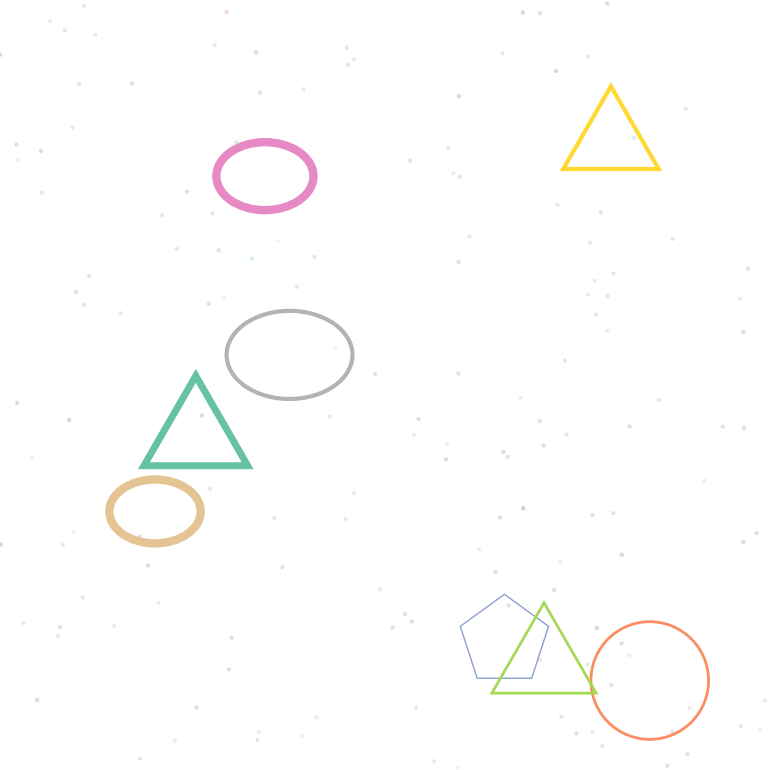[{"shape": "triangle", "thickness": 2.5, "radius": 0.39, "center": [0.254, 0.434]}, {"shape": "circle", "thickness": 1, "radius": 0.38, "center": [0.844, 0.116]}, {"shape": "pentagon", "thickness": 0.5, "radius": 0.3, "center": [0.655, 0.168]}, {"shape": "oval", "thickness": 3, "radius": 0.32, "center": [0.344, 0.771]}, {"shape": "triangle", "thickness": 1, "radius": 0.39, "center": [0.707, 0.139]}, {"shape": "triangle", "thickness": 1.5, "radius": 0.36, "center": [0.793, 0.816]}, {"shape": "oval", "thickness": 3, "radius": 0.3, "center": [0.201, 0.336]}, {"shape": "oval", "thickness": 1.5, "radius": 0.41, "center": [0.376, 0.539]}]